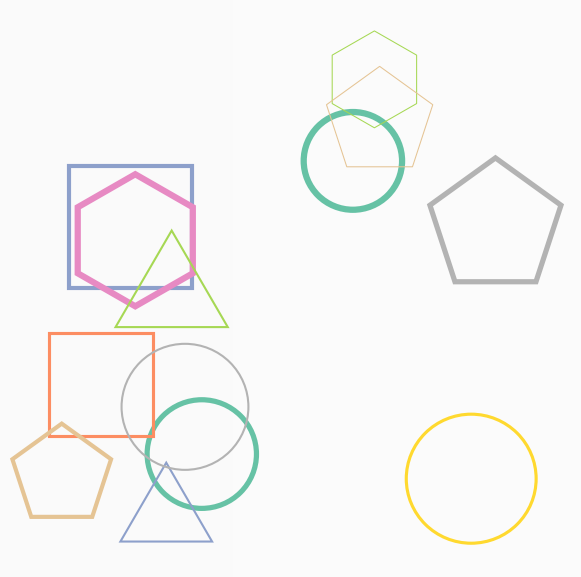[{"shape": "circle", "thickness": 3, "radius": 0.42, "center": [0.607, 0.721]}, {"shape": "circle", "thickness": 2.5, "radius": 0.47, "center": [0.347, 0.213]}, {"shape": "square", "thickness": 1.5, "radius": 0.44, "center": [0.174, 0.334]}, {"shape": "square", "thickness": 2, "radius": 0.53, "center": [0.224, 0.606]}, {"shape": "triangle", "thickness": 1, "radius": 0.46, "center": [0.286, 0.107]}, {"shape": "hexagon", "thickness": 3, "radius": 0.57, "center": [0.233, 0.583]}, {"shape": "hexagon", "thickness": 0.5, "radius": 0.42, "center": [0.644, 0.862]}, {"shape": "triangle", "thickness": 1, "radius": 0.56, "center": [0.295, 0.488]}, {"shape": "circle", "thickness": 1.5, "radius": 0.56, "center": [0.811, 0.17]}, {"shape": "pentagon", "thickness": 2, "radius": 0.45, "center": [0.106, 0.176]}, {"shape": "pentagon", "thickness": 0.5, "radius": 0.48, "center": [0.653, 0.788]}, {"shape": "pentagon", "thickness": 2.5, "radius": 0.59, "center": [0.852, 0.607]}, {"shape": "circle", "thickness": 1, "radius": 0.55, "center": [0.318, 0.295]}]